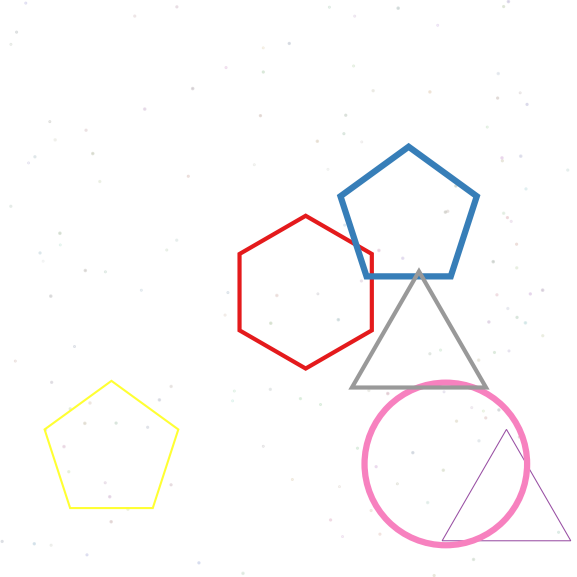[{"shape": "hexagon", "thickness": 2, "radius": 0.66, "center": [0.529, 0.493]}, {"shape": "pentagon", "thickness": 3, "radius": 0.62, "center": [0.708, 0.621]}, {"shape": "triangle", "thickness": 0.5, "radius": 0.64, "center": [0.877, 0.127]}, {"shape": "pentagon", "thickness": 1, "radius": 0.61, "center": [0.193, 0.218]}, {"shape": "circle", "thickness": 3, "radius": 0.7, "center": [0.772, 0.196]}, {"shape": "triangle", "thickness": 2, "radius": 0.67, "center": [0.726, 0.395]}]